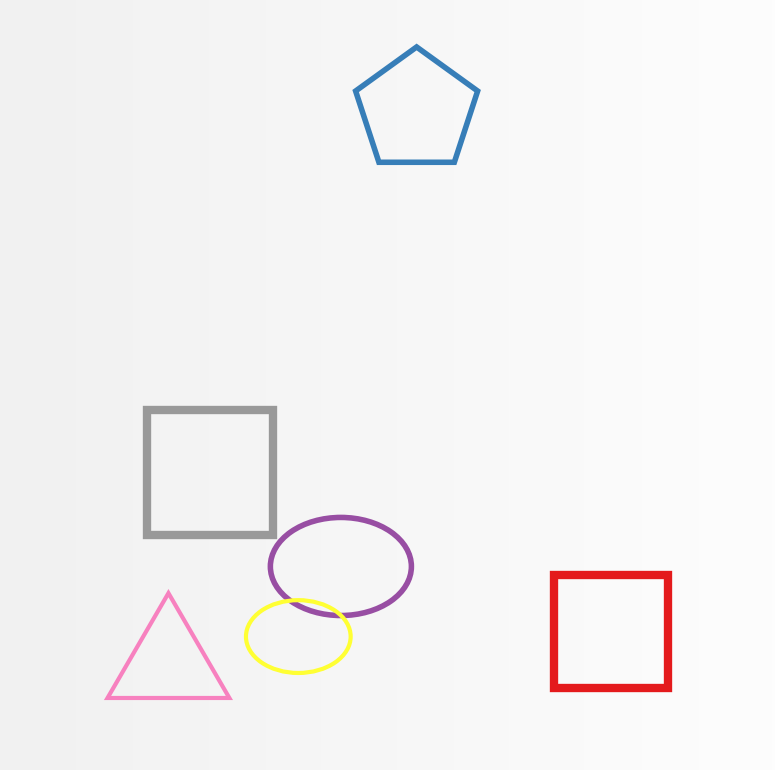[{"shape": "square", "thickness": 3, "radius": 0.37, "center": [0.788, 0.18]}, {"shape": "pentagon", "thickness": 2, "radius": 0.41, "center": [0.538, 0.856]}, {"shape": "oval", "thickness": 2, "radius": 0.45, "center": [0.44, 0.264]}, {"shape": "oval", "thickness": 1.5, "radius": 0.34, "center": [0.385, 0.173]}, {"shape": "triangle", "thickness": 1.5, "radius": 0.45, "center": [0.217, 0.139]}, {"shape": "square", "thickness": 3, "radius": 0.41, "center": [0.271, 0.386]}]